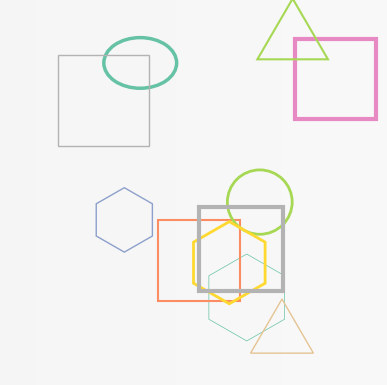[{"shape": "oval", "thickness": 2.5, "radius": 0.47, "center": [0.362, 0.837]}, {"shape": "hexagon", "thickness": 0.5, "radius": 0.56, "center": [0.637, 0.227]}, {"shape": "square", "thickness": 1.5, "radius": 0.53, "center": [0.513, 0.323]}, {"shape": "hexagon", "thickness": 1, "radius": 0.42, "center": [0.321, 0.429]}, {"shape": "square", "thickness": 3, "radius": 0.52, "center": [0.866, 0.795]}, {"shape": "circle", "thickness": 2, "radius": 0.42, "center": [0.67, 0.475]}, {"shape": "triangle", "thickness": 1.5, "radius": 0.53, "center": [0.755, 0.899]}, {"shape": "hexagon", "thickness": 2, "radius": 0.53, "center": [0.592, 0.318]}, {"shape": "triangle", "thickness": 1, "radius": 0.47, "center": [0.728, 0.13]}, {"shape": "square", "thickness": 3, "radius": 0.54, "center": [0.622, 0.353]}, {"shape": "square", "thickness": 1, "radius": 0.59, "center": [0.267, 0.739]}]